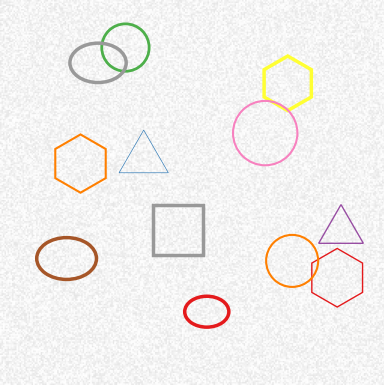[{"shape": "oval", "thickness": 2.5, "radius": 0.29, "center": [0.537, 0.19]}, {"shape": "hexagon", "thickness": 1, "radius": 0.38, "center": [0.876, 0.279]}, {"shape": "triangle", "thickness": 0.5, "radius": 0.37, "center": [0.373, 0.588]}, {"shape": "circle", "thickness": 2, "radius": 0.31, "center": [0.326, 0.876]}, {"shape": "triangle", "thickness": 1, "radius": 0.34, "center": [0.886, 0.402]}, {"shape": "circle", "thickness": 1.5, "radius": 0.34, "center": [0.759, 0.322]}, {"shape": "hexagon", "thickness": 1.5, "radius": 0.38, "center": [0.209, 0.575]}, {"shape": "hexagon", "thickness": 2.5, "radius": 0.35, "center": [0.747, 0.784]}, {"shape": "oval", "thickness": 2.5, "radius": 0.39, "center": [0.173, 0.329]}, {"shape": "circle", "thickness": 1.5, "radius": 0.42, "center": [0.689, 0.654]}, {"shape": "oval", "thickness": 2.5, "radius": 0.37, "center": [0.255, 0.837]}, {"shape": "square", "thickness": 2.5, "radius": 0.32, "center": [0.462, 0.402]}]